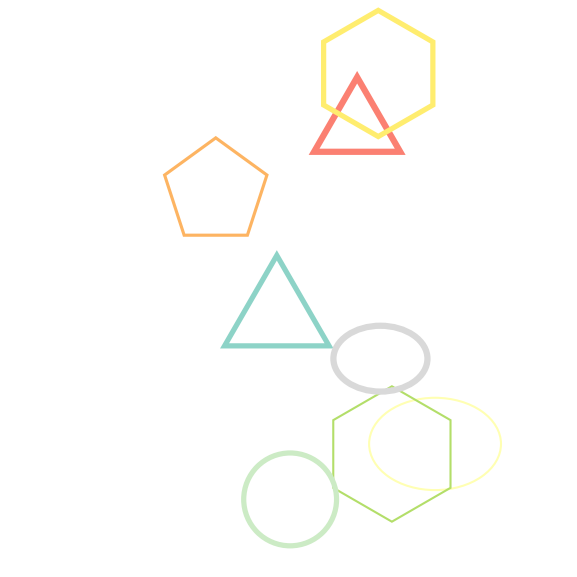[{"shape": "triangle", "thickness": 2.5, "radius": 0.52, "center": [0.479, 0.452]}, {"shape": "oval", "thickness": 1, "radius": 0.57, "center": [0.753, 0.23]}, {"shape": "triangle", "thickness": 3, "radius": 0.43, "center": [0.618, 0.779]}, {"shape": "pentagon", "thickness": 1.5, "radius": 0.47, "center": [0.374, 0.667]}, {"shape": "hexagon", "thickness": 1, "radius": 0.59, "center": [0.679, 0.213]}, {"shape": "oval", "thickness": 3, "radius": 0.41, "center": [0.659, 0.378]}, {"shape": "circle", "thickness": 2.5, "radius": 0.4, "center": [0.502, 0.134]}, {"shape": "hexagon", "thickness": 2.5, "radius": 0.55, "center": [0.655, 0.872]}]